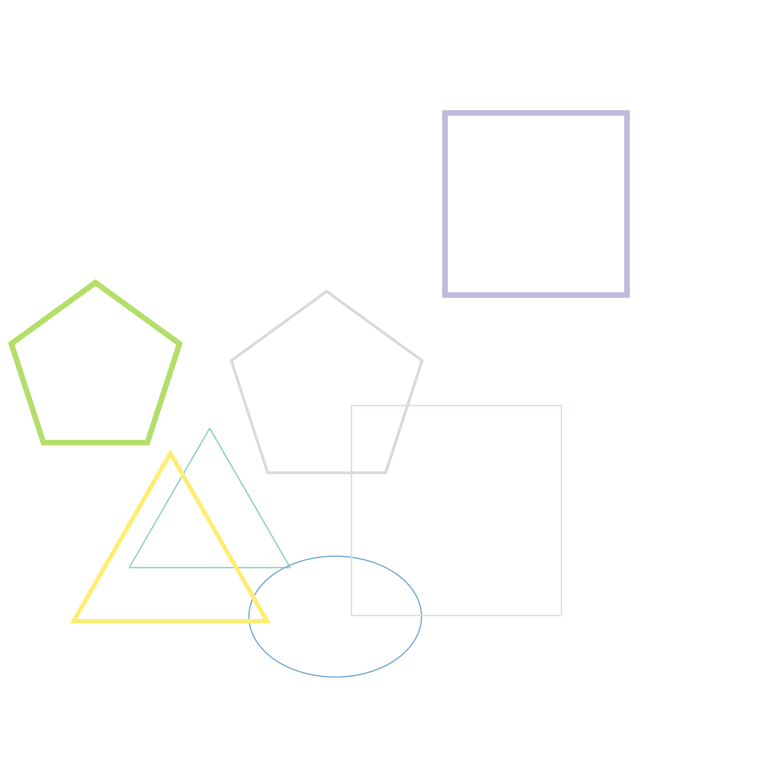[{"shape": "triangle", "thickness": 0.5, "radius": 0.6, "center": [0.272, 0.323]}, {"shape": "square", "thickness": 2, "radius": 0.59, "center": [0.696, 0.735]}, {"shape": "oval", "thickness": 0.5, "radius": 0.56, "center": [0.435, 0.199]}, {"shape": "pentagon", "thickness": 2, "radius": 0.57, "center": [0.124, 0.518]}, {"shape": "pentagon", "thickness": 1, "radius": 0.65, "center": [0.424, 0.491]}, {"shape": "square", "thickness": 0.5, "radius": 0.68, "center": [0.592, 0.338]}, {"shape": "triangle", "thickness": 1.5, "radius": 0.73, "center": [0.221, 0.266]}]